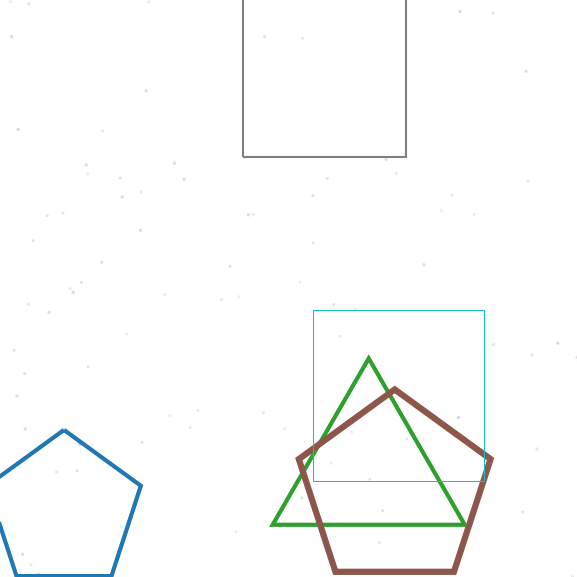[{"shape": "pentagon", "thickness": 2, "radius": 0.7, "center": [0.111, 0.115]}, {"shape": "triangle", "thickness": 2, "radius": 0.96, "center": [0.638, 0.186]}, {"shape": "pentagon", "thickness": 3, "radius": 0.87, "center": [0.683, 0.15]}, {"shape": "square", "thickness": 1, "radius": 0.7, "center": [0.561, 0.868]}, {"shape": "square", "thickness": 0.5, "radius": 0.74, "center": [0.691, 0.314]}]